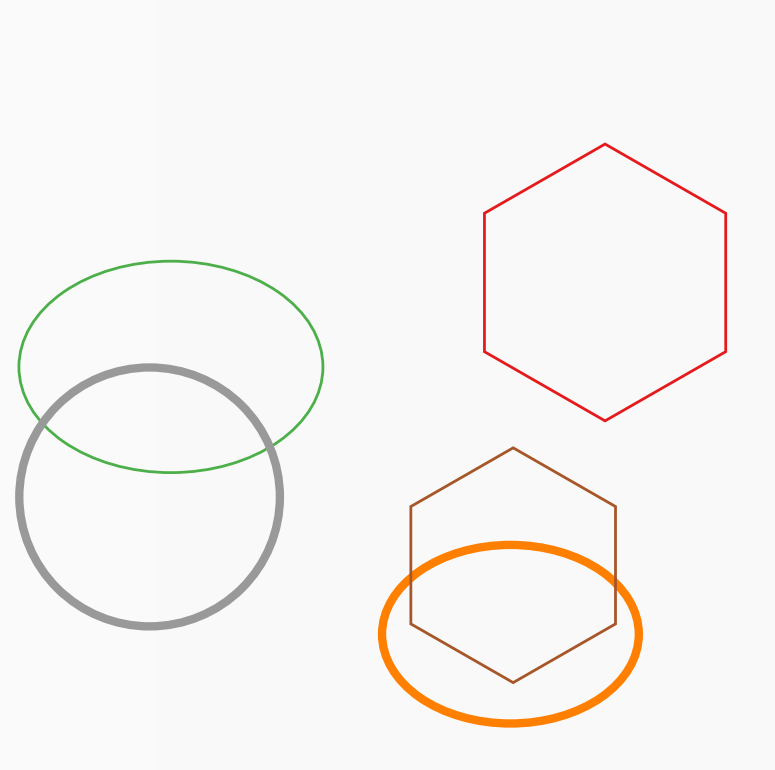[{"shape": "hexagon", "thickness": 1, "radius": 0.9, "center": [0.781, 0.633]}, {"shape": "oval", "thickness": 1, "radius": 0.98, "center": [0.221, 0.524]}, {"shape": "oval", "thickness": 3, "radius": 0.83, "center": [0.659, 0.176]}, {"shape": "hexagon", "thickness": 1, "radius": 0.76, "center": [0.662, 0.266]}, {"shape": "circle", "thickness": 3, "radius": 0.84, "center": [0.193, 0.355]}]